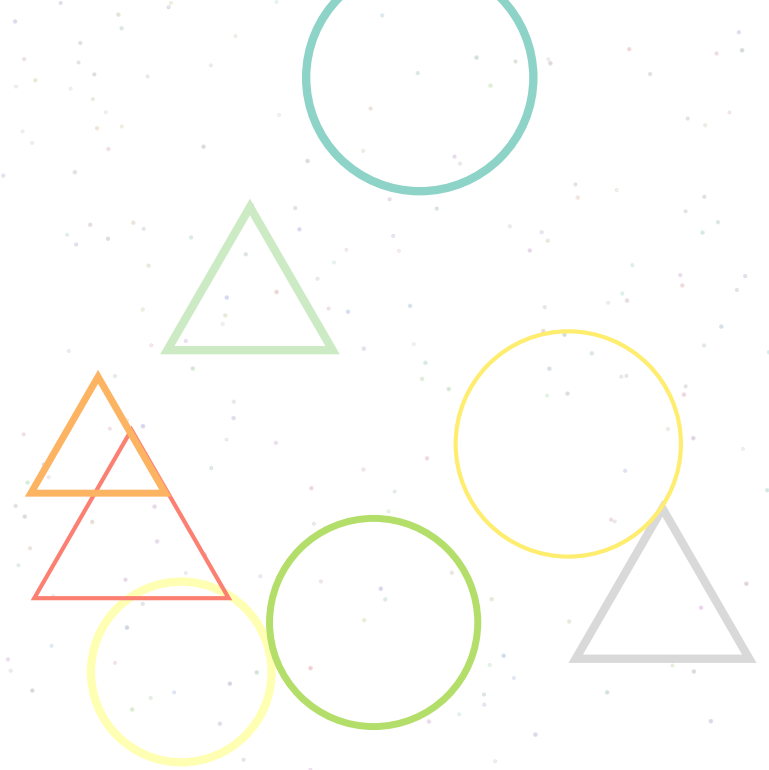[{"shape": "circle", "thickness": 3, "radius": 0.74, "center": [0.545, 0.899]}, {"shape": "circle", "thickness": 3, "radius": 0.59, "center": [0.235, 0.127]}, {"shape": "triangle", "thickness": 1.5, "radius": 0.73, "center": [0.171, 0.296]}, {"shape": "triangle", "thickness": 2.5, "radius": 0.5, "center": [0.127, 0.41]}, {"shape": "circle", "thickness": 2.5, "radius": 0.68, "center": [0.485, 0.192]}, {"shape": "triangle", "thickness": 3, "radius": 0.65, "center": [0.86, 0.21]}, {"shape": "triangle", "thickness": 3, "radius": 0.62, "center": [0.325, 0.607]}, {"shape": "circle", "thickness": 1.5, "radius": 0.73, "center": [0.738, 0.423]}]